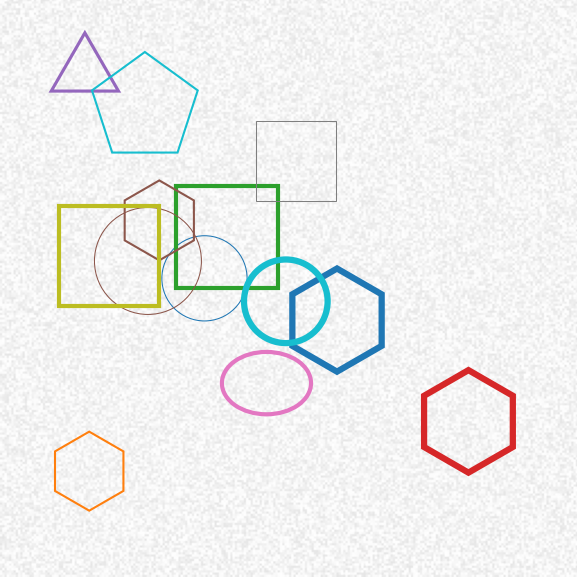[{"shape": "circle", "thickness": 0.5, "radius": 0.37, "center": [0.354, 0.517]}, {"shape": "hexagon", "thickness": 3, "radius": 0.45, "center": [0.584, 0.445]}, {"shape": "hexagon", "thickness": 1, "radius": 0.34, "center": [0.154, 0.183]}, {"shape": "square", "thickness": 2, "radius": 0.44, "center": [0.393, 0.588]}, {"shape": "hexagon", "thickness": 3, "radius": 0.44, "center": [0.811, 0.269]}, {"shape": "triangle", "thickness": 1.5, "radius": 0.34, "center": [0.147, 0.875]}, {"shape": "hexagon", "thickness": 1, "radius": 0.35, "center": [0.276, 0.618]}, {"shape": "circle", "thickness": 0.5, "radius": 0.46, "center": [0.256, 0.547]}, {"shape": "oval", "thickness": 2, "radius": 0.39, "center": [0.461, 0.336]}, {"shape": "square", "thickness": 0.5, "radius": 0.34, "center": [0.512, 0.721]}, {"shape": "square", "thickness": 2, "radius": 0.44, "center": [0.189, 0.556]}, {"shape": "pentagon", "thickness": 1, "radius": 0.48, "center": [0.251, 0.813]}, {"shape": "circle", "thickness": 3, "radius": 0.36, "center": [0.495, 0.477]}]